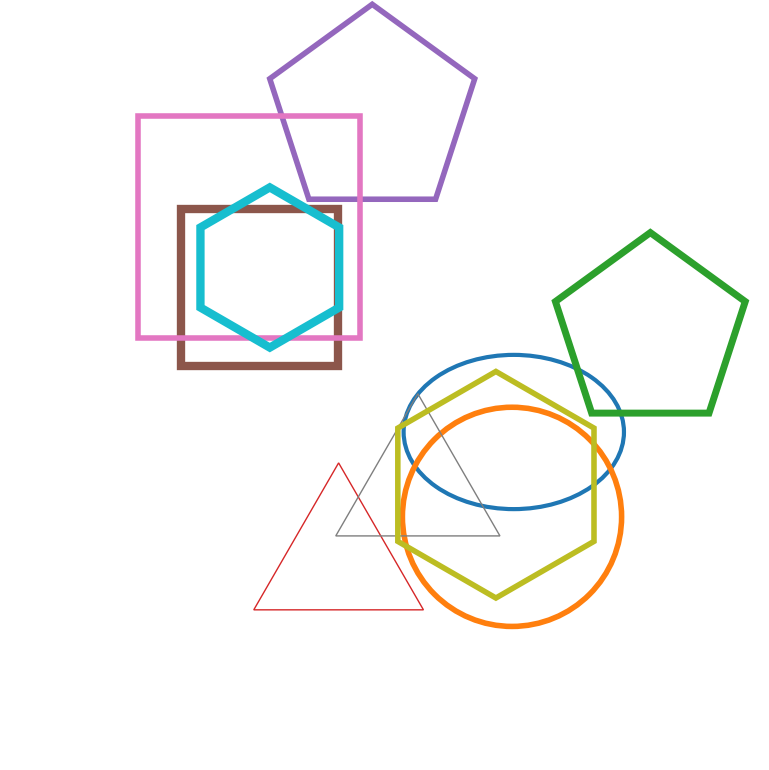[{"shape": "oval", "thickness": 1.5, "radius": 0.72, "center": [0.667, 0.439]}, {"shape": "circle", "thickness": 2, "radius": 0.71, "center": [0.665, 0.329]}, {"shape": "pentagon", "thickness": 2.5, "radius": 0.65, "center": [0.845, 0.568]}, {"shape": "triangle", "thickness": 0.5, "radius": 0.64, "center": [0.44, 0.272]}, {"shape": "pentagon", "thickness": 2, "radius": 0.7, "center": [0.483, 0.854]}, {"shape": "square", "thickness": 3, "radius": 0.51, "center": [0.337, 0.627]}, {"shape": "square", "thickness": 2, "radius": 0.72, "center": [0.324, 0.705]}, {"shape": "triangle", "thickness": 0.5, "radius": 0.62, "center": [0.543, 0.366]}, {"shape": "hexagon", "thickness": 2, "radius": 0.74, "center": [0.644, 0.37]}, {"shape": "hexagon", "thickness": 3, "radius": 0.52, "center": [0.35, 0.653]}]